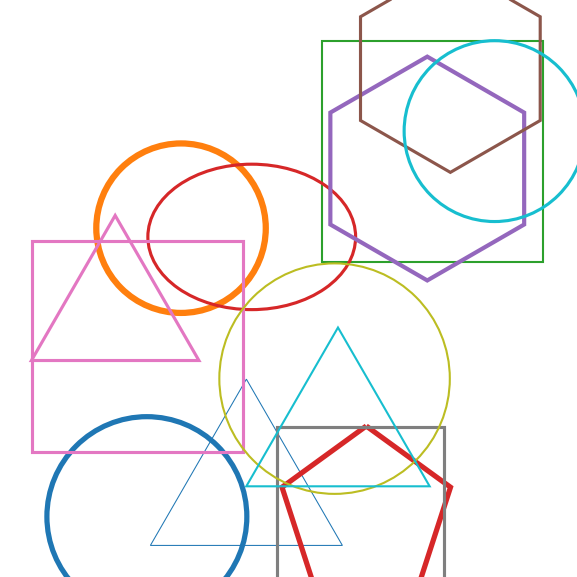[{"shape": "triangle", "thickness": 0.5, "radius": 0.96, "center": [0.427, 0.151]}, {"shape": "circle", "thickness": 2.5, "radius": 0.87, "center": [0.254, 0.105]}, {"shape": "circle", "thickness": 3, "radius": 0.73, "center": [0.313, 0.604]}, {"shape": "square", "thickness": 1, "radius": 0.96, "center": [0.749, 0.738]}, {"shape": "oval", "thickness": 1.5, "radius": 0.9, "center": [0.436, 0.589]}, {"shape": "pentagon", "thickness": 2.5, "radius": 0.77, "center": [0.634, 0.108]}, {"shape": "hexagon", "thickness": 2, "radius": 0.97, "center": [0.74, 0.707]}, {"shape": "hexagon", "thickness": 1.5, "radius": 0.9, "center": [0.78, 0.88]}, {"shape": "triangle", "thickness": 1.5, "radius": 0.84, "center": [0.199, 0.459]}, {"shape": "square", "thickness": 1.5, "radius": 0.91, "center": [0.238, 0.399]}, {"shape": "square", "thickness": 1.5, "radius": 0.72, "center": [0.624, 0.115]}, {"shape": "circle", "thickness": 1, "radius": 1.0, "center": [0.579, 0.343]}, {"shape": "triangle", "thickness": 1, "radius": 0.92, "center": [0.585, 0.249]}, {"shape": "circle", "thickness": 1.5, "radius": 0.78, "center": [0.856, 0.772]}]